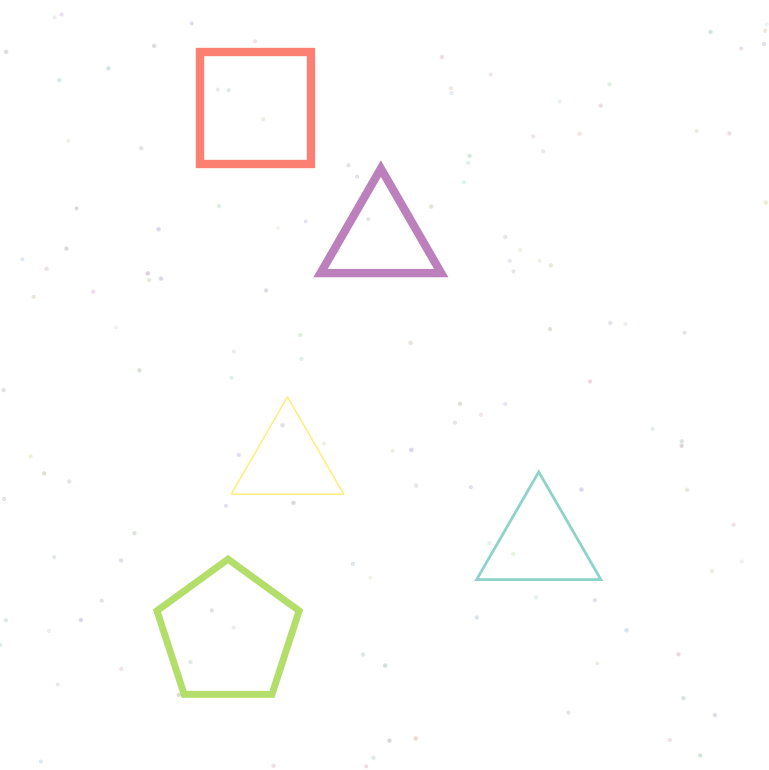[{"shape": "triangle", "thickness": 1, "radius": 0.47, "center": [0.7, 0.294]}, {"shape": "square", "thickness": 3, "radius": 0.36, "center": [0.332, 0.86]}, {"shape": "pentagon", "thickness": 2.5, "radius": 0.49, "center": [0.296, 0.177]}, {"shape": "triangle", "thickness": 3, "radius": 0.45, "center": [0.495, 0.691]}, {"shape": "triangle", "thickness": 0.5, "radius": 0.42, "center": [0.373, 0.4]}]